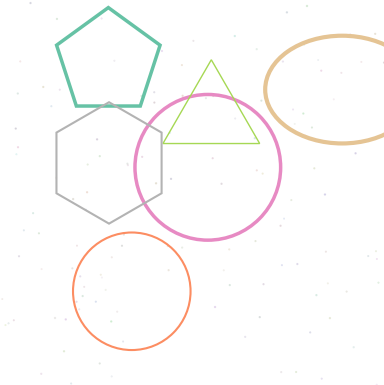[{"shape": "pentagon", "thickness": 2.5, "radius": 0.71, "center": [0.281, 0.839]}, {"shape": "circle", "thickness": 1.5, "radius": 0.76, "center": [0.342, 0.243]}, {"shape": "circle", "thickness": 2.5, "radius": 0.95, "center": [0.54, 0.565]}, {"shape": "triangle", "thickness": 1, "radius": 0.73, "center": [0.549, 0.7]}, {"shape": "oval", "thickness": 3, "radius": 1.0, "center": [0.889, 0.767]}, {"shape": "hexagon", "thickness": 1.5, "radius": 0.79, "center": [0.283, 0.577]}]